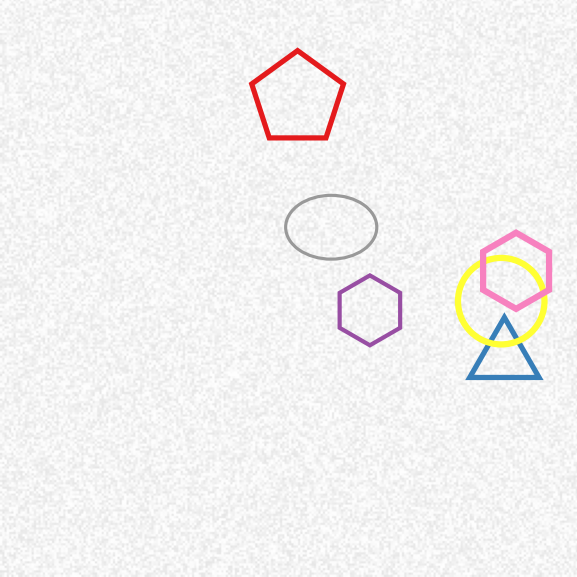[{"shape": "pentagon", "thickness": 2.5, "radius": 0.42, "center": [0.515, 0.828]}, {"shape": "triangle", "thickness": 2.5, "radius": 0.35, "center": [0.873, 0.38]}, {"shape": "hexagon", "thickness": 2, "radius": 0.3, "center": [0.641, 0.462]}, {"shape": "circle", "thickness": 3, "radius": 0.37, "center": [0.868, 0.478]}, {"shape": "hexagon", "thickness": 3, "radius": 0.33, "center": [0.894, 0.53]}, {"shape": "oval", "thickness": 1.5, "radius": 0.39, "center": [0.574, 0.606]}]